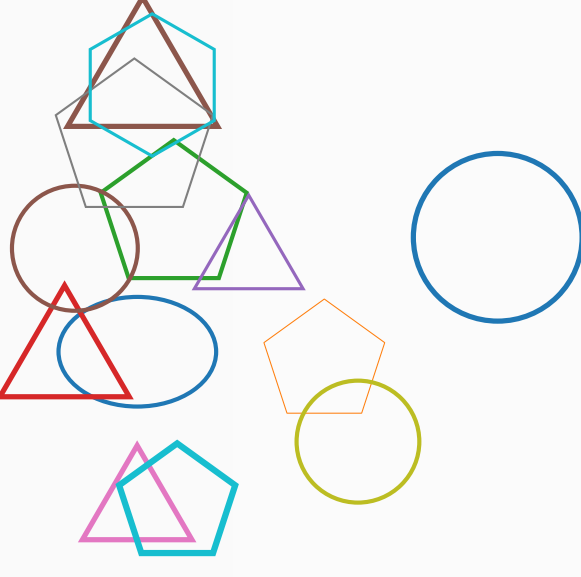[{"shape": "oval", "thickness": 2, "radius": 0.68, "center": [0.236, 0.39]}, {"shape": "circle", "thickness": 2.5, "radius": 0.73, "center": [0.856, 0.588]}, {"shape": "pentagon", "thickness": 0.5, "radius": 0.55, "center": [0.558, 0.372]}, {"shape": "pentagon", "thickness": 2, "radius": 0.66, "center": [0.299, 0.624]}, {"shape": "triangle", "thickness": 2.5, "radius": 0.64, "center": [0.111, 0.376]}, {"shape": "triangle", "thickness": 1.5, "radius": 0.54, "center": [0.428, 0.553]}, {"shape": "triangle", "thickness": 2.5, "radius": 0.74, "center": [0.245, 0.855]}, {"shape": "circle", "thickness": 2, "radius": 0.54, "center": [0.129, 0.569]}, {"shape": "triangle", "thickness": 2.5, "radius": 0.54, "center": [0.236, 0.119]}, {"shape": "pentagon", "thickness": 1, "radius": 0.71, "center": [0.231, 0.756]}, {"shape": "circle", "thickness": 2, "radius": 0.53, "center": [0.616, 0.234]}, {"shape": "pentagon", "thickness": 3, "radius": 0.52, "center": [0.305, 0.126]}, {"shape": "hexagon", "thickness": 1.5, "radius": 0.62, "center": [0.262, 0.852]}]